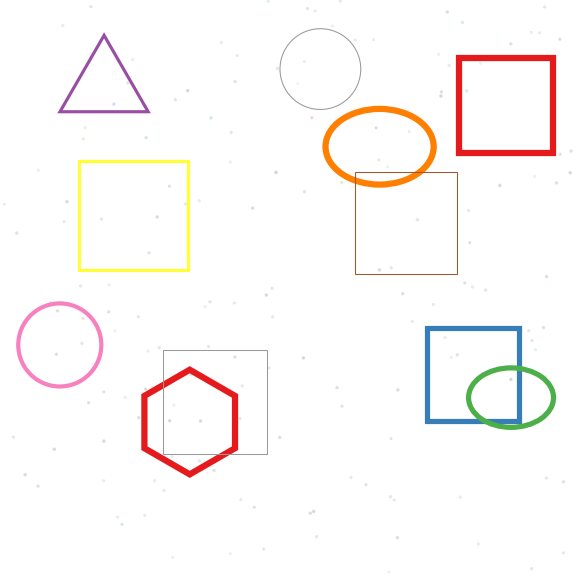[{"shape": "hexagon", "thickness": 3, "radius": 0.45, "center": [0.329, 0.268]}, {"shape": "square", "thickness": 3, "radius": 0.41, "center": [0.876, 0.817]}, {"shape": "square", "thickness": 2.5, "radius": 0.4, "center": [0.819, 0.35]}, {"shape": "oval", "thickness": 2.5, "radius": 0.37, "center": [0.885, 0.311]}, {"shape": "triangle", "thickness": 1.5, "radius": 0.44, "center": [0.18, 0.85]}, {"shape": "oval", "thickness": 3, "radius": 0.47, "center": [0.657, 0.745]}, {"shape": "square", "thickness": 1.5, "radius": 0.47, "center": [0.232, 0.626]}, {"shape": "square", "thickness": 0.5, "radius": 0.44, "center": [0.703, 0.613]}, {"shape": "circle", "thickness": 2, "radius": 0.36, "center": [0.104, 0.402]}, {"shape": "circle", "thickness": 0.5, "radius": 0.35, "center": [0.555, 0.88]}, {"shape": "square", "thickness": 0.5, "radius": 0.45, "center": [0.372, 0.303]}]